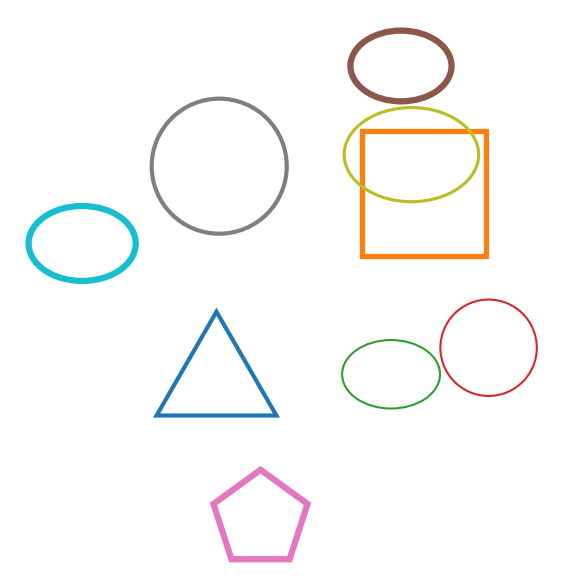[{"shape": "triangle", "thickness": 2, "radius": 0.6, "center": [0.375, 0.34]}, {"shape": "square", "thickness": 2.5, "radius": 0.54, "center": [0.734, 0.664]}, {"shape": "oval", "thickness": 1, "radius": 0.42, "center": [0.677, 0.351]}, {"shape": "circle", "thickness": 1, "radius": 0.42, "center": [0.846, 0.397]}, {"shape": "oval", "thickness": 3, "radius": 0.44, "center": [0.694, 0.885]}, {"shape": "pentagon", "thickness": 3, "radius": 0.43, "center": [0.451, 0.1]}, {"shape": "circle", "thickness": 2, "radius": 0.58, "center": [0.38, 0.711]}, {"shape": "oval", "thickness": 1.5, "radius": 0.58, "center": [0.712, 0.731]}, {"shape": "oval", "thickness": 3, "radius": 0.46, "center": [0.142, 0.578]}]